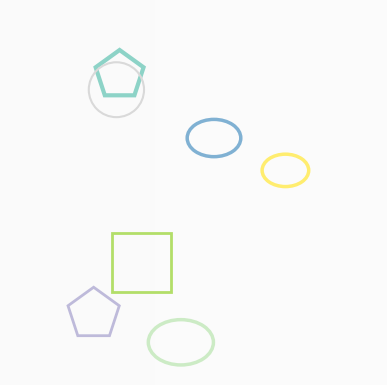[{"shape": "pentagon", "thickness": 3, "radius": 0.33, "center": [0.309, 0.805]}, {"shape": "pentagon", "thickness": 2, "radius": 0.35, "center": [0.242, 0.184]}, {"shape": "oval", "thickness": 2.5, "radius": 0.35, "center": [0.552, 0.641]}, {"shape": "square", "thickness": 2, "radius": 0.38, "center": [0.365, 0.318]}, {"shape": "circle", "thickness": 1.5, "radius": 0.36, "center": [0.3, 0.767]}, {"shape": "oval", "thickness": 2.5, "radius": 0.42, "center": [0.467, 0.111]}, {"shape": "oval", "thickness": 2.5, "radius": 0.3, "center": [0.737, 0.557]}]